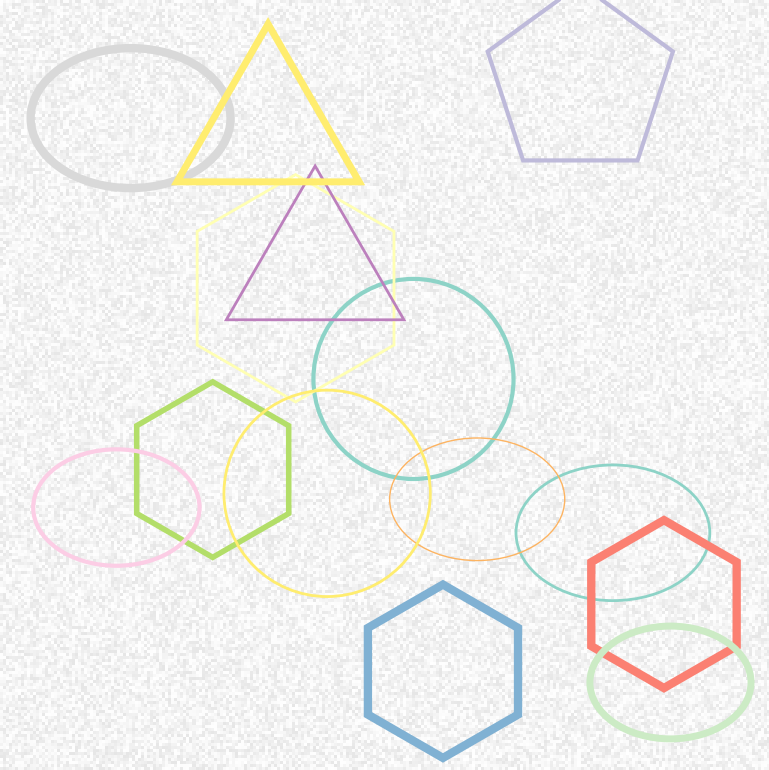[{"shape": "oval", "thickness": 1, "radius": 0.63, "center": [0.796, 0.308]}, {"shape": "circle", "thickness": 1.5, "radius": 0.65, "center": [0.537, 0.508]}, {"shape": "hexagon", "thickness": 1, "radius": 0.74, "center": [0.384, 0.626]}, {"shape": "pentagon", "thickness": 1.5, "radius": 0.63, "center": [0.754, 0.894]}, {"shape": "hexagon", "thickness": 3, "radius": 0.55, "center": [0.862, 0.215]}, {"shape": "hexagon", "thickness": 3, "radius": 0.56, "center": [0.575, 0.128]}, {"shape": "oval", "thickness": 0.5, "radius": 0.57, "center": [0.62, 0.352]}, {"shape": "hexagon", "thickness": 2, "radius": 0.57, "center": [0.276, 0.39]}, {"shape": "oval", "thickness": 1.5, "radius": 0.54, "center": [0.151, 0.341]}, {"shape": "oval", "thickness": 3, "radius": 0.65, "center": [0.17, 0.847]}, {"shape": "triangle", "thickness": 1, "radius": 0.67, "center": [0.409, 0.651]}, {"shape": "oval", "thickness": 2.5, "radius": 0.52, "center": [0.871, 0.114]}, {"shape": "triangle", "thickness": 2.5, "radius": 0.68, "center": [0.348, 0.832]}, {"shape": "circle", "thickness": 1, "radius": 0.67, "center": [0.425, 0.359]}]